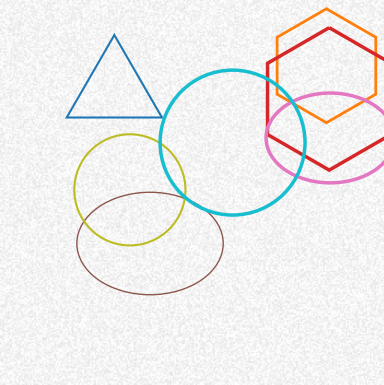[{"shape": "triangle", "thickness": 1.5, "radius": 0.71, "center": [0.297, 0.766]}, {"shape": "hexagon", "thickness": 2, "radius": 0.74, "center": [0.848, 0.829]}, {"shape": "hexagon", "thickness": 2.5, "radius": 0.92, "center": [0.855, 0.743]}, {"shape": "oval", "thickness": 1, "radius": 0.95, "center": [0.39, 0.368]}, {"shape": "oval", "thickness": 2.5, "radius": 0.83, "center": [0.858, 0.642]}, {"shape": "circle", "thickness": 1.5, "radius": 0.72, "center": [0.337, 0.507]}, {"shape": "circle", "thickness": 2.5, "radius": 0.94, "center": [0.604, 0.63]}]